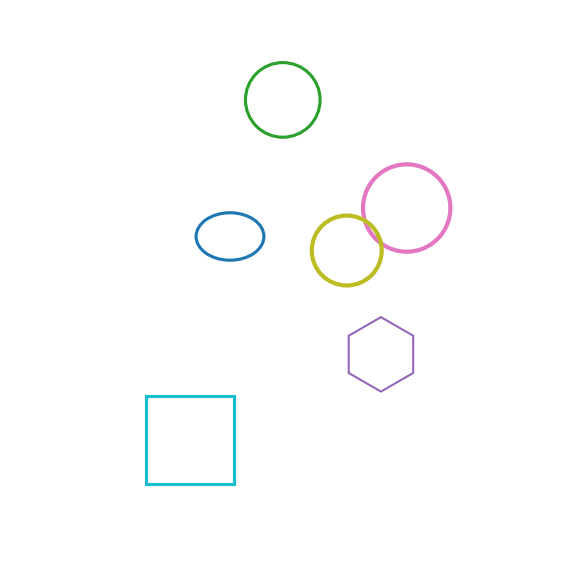[{"shape": "oval", "thickness": 1.5, "radius": 0.29, "center": [0.398, 0.59]}, {"shape": "circle", "thickness": 1.5, "radius": 0.32, "center": [0.49, 0.826]}, {"shape": "hexagon", "thickness": 1, "radius": 0.32, "center": [0.66, 0.386]}, {"shape": "circle", "thickness": 2, "radius": 0.38, "center": [0.704, 0.639]}, {"shape": "circle", "thickness": 2, "radius": 0.3, "center": [0.6, 0.565]}, {"shape": "square", "thickness": 1.5, "radius": 0.38, "center": [0.33, 0.237]}]